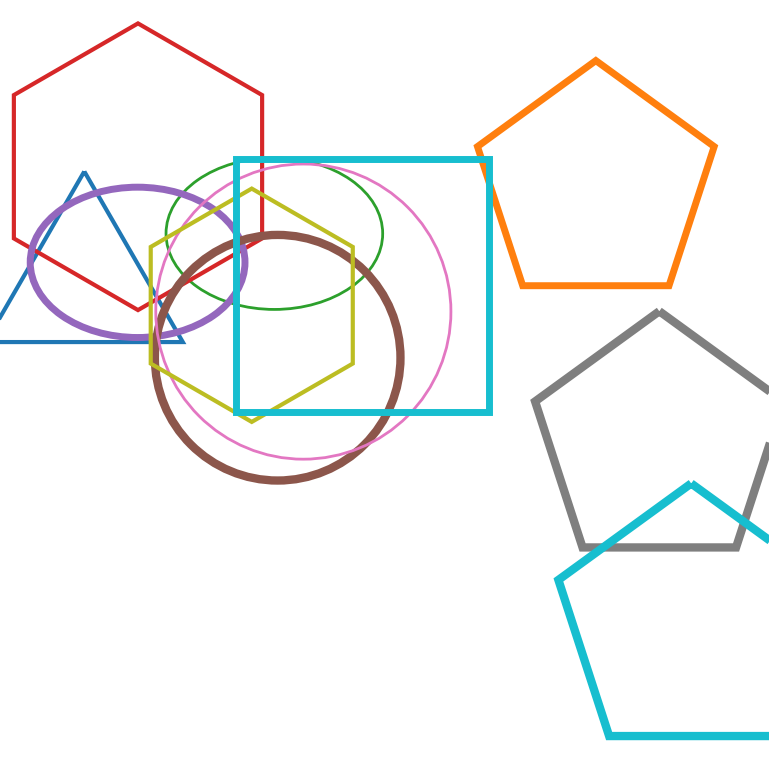[{"shape": "triangle", "thickness": 1.5, "radius": 0.74, "center": [0.109, 0.63]}, {"shape": "pentagon", "thickness": 2.5, "radius": 0.81, "center": [0.774, 0.76]}, {"shape": "oval", "thickness": 1, "radius": 0.7, "center": [0.356, 0.697]}, {"shape": "hexagon", "thickness": 1.5, "radius": 0.93, "center": [0.179, 0.783]}, {"shape": "oval", "thickness": 2.5, "radius": 0.7, "center": [0.179, 0.659]}, {"shape": "circle", "thickness": 3, "radius": 0.8, "center": [0.361, 0.535]}, {"shape": "circle", "thickness": 1, "radius": 0.96, "center": [0.394, 0.595]}, {"shape": "pentagon", "thickness": 3, "radius": 0.85, "center": [0.856, 0.426]}, {"shape": "hexagon", "thickness": 1.5, "radius": 0.76, "center": [0.327, 0.604]}, {"shape": "pentagon", "thickness": 3, "radius": 0.91, "center": [0.898, 0.191]}, {"shape": "square", "thickness": 2.5, "radius": 0.82, "center": [0.47, 0.63]}]